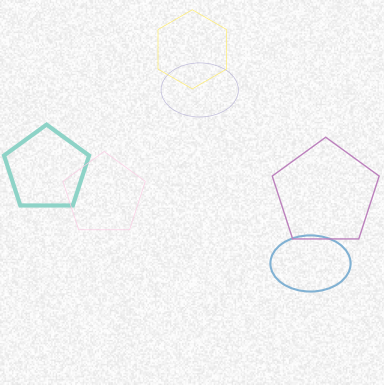[{"shape": "pentagon", "thickness": 3, "radius": 0.58, "center": [0.121, 0.56]}, {"shape": "oval", "thickness": 0.5, "radius": 0.5, "center": [0.519, 0.766]}, {"shape": "oval", "thickness": 1.5, "radius": 0.52, "center": [0.806, 0.316]}, {"shape": "pentagon", "thickness": 0.5, "radius": 0.56, "center": [0.27, 0.494]}, {"shape": "pentagon", "thickness": 1, "radius": 0.73, "center": [0.846, 0.498]}, {"shape": "hexagon", "thickness": 0.5, "radius": 0.51, "center": [0.499, 0.872]}]